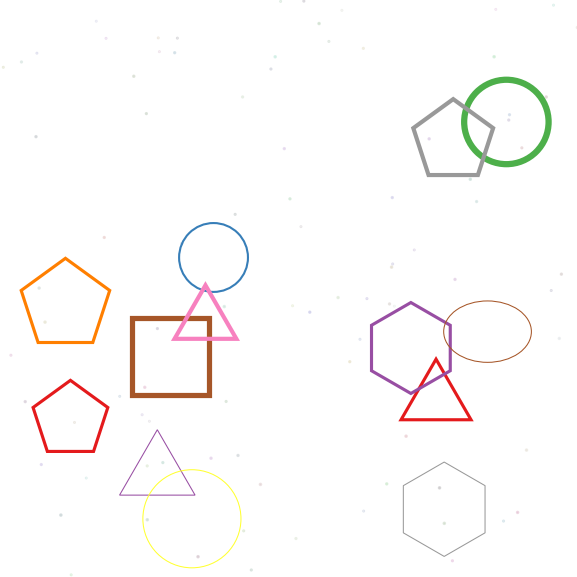[{"shape": "pentagon", "thickness": 1.5, "radius": 0.34, "center": [0.122, 0.272]}, {"shape": "triangle", "thickness": 1.5, "radius": 0.35, "center": [0.755, 0.307]}, {"shape": "circle", "thickness": 1, "radius": 0.3, "center": [0.37, 0.553]}, {"shape": "circle", "thickness": 3, "radius": 0.37, "center": [0.877, 0.788]}, {"shape": "hexagon", "thickness": 1.5, "radius": 0.39, "center": [0.711, 0.397]}, {"shape": "triangle", "thickness": 0.5, "radius": 0.38, "center": [0.272, 0.18]}, {"shape": "pentagon", "thickness": 1.5, "radius": 0.4, "center": [0.113, 0.471]}, {"shape": "circle", "thickness": 0.5, "radius": 0.42, "center": [0.332, 0.101]}, {"shape": "oval", "thickness": 0.5, "radius": 0.38, "center": [0.844, 0.425]}, {"shape": "square", "thickness": 2.5, "radius": 0.33, "center": [0.296, 0.381]}, {"shape": "triangle", "thickness": 2, "radius": 0.31, "center": [0.356, 0.443]}, {"shape": "hexagon", "thickness": 0.5, "radius": 0.41, "center": [0.769, 0.117]}, {"shape": "pentagon", "thickness": 2, "radius": 0.36, "center": [0.785, 0.755]}]